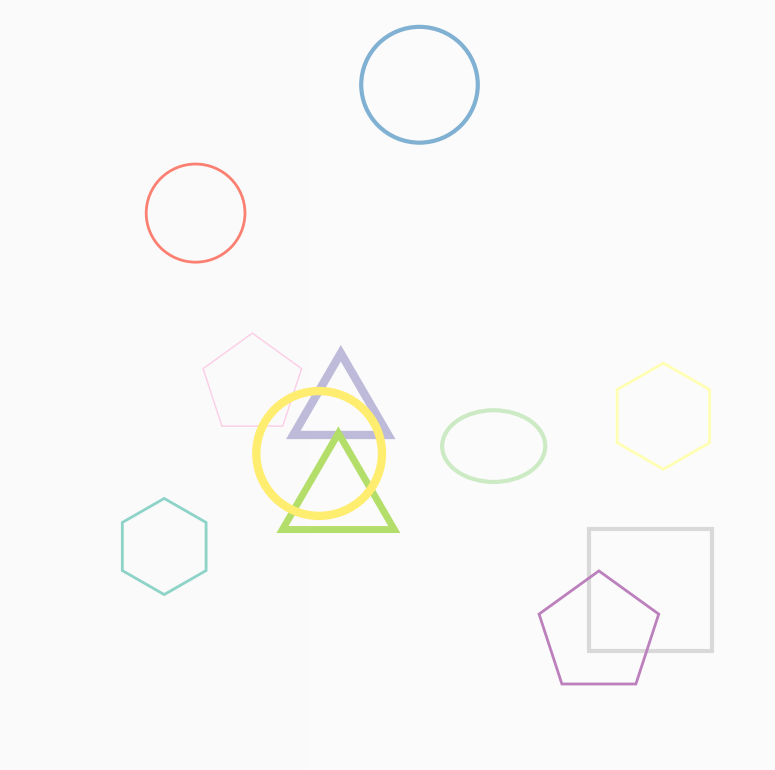[{"shape": "hexagon", "thickness": 1, "radius": 0.31, "center": [0.212, 0.29]}, {"shape": "hexagon", "thickness": 1, "radius": 0.34, "center": [0.856, 0.46]}, {"shape": "triangle", "thickness": 3, "radius": 0.35, "center": [0.44, 0.47]}, {"shape": "circle", "thickness": 1, "radius": 0.32, "center": [0.252, 0.723]}, {"shape": "circle", "thickness": 1.5, "radius": 0.38, "center": [0.541, 0.89]}, {"shape": "triangle", "thickness": 2.5, "radius": 0.42, "center": [0.437, 0.354]}, {"shape": "pentagon", "thickness": 0.5, "radius": 0.33, "center": [0.326, 0.501]}, {"shape": "square", "thickness": 1.5, "radius": 0.4, "center": [0.839, 0.234]}, {"shape": "pentagon", "thickness": 1, "radius": 0.41, "center": [0.773, 0.177]}, {"shape": "oval", "thickness": 1.5, "radius": 0.33, "center": [0.637, 0.421]}, {"shape": "circle", "thickness": 3, "radius": 0.41, "center": [0.412, 0.411]}]